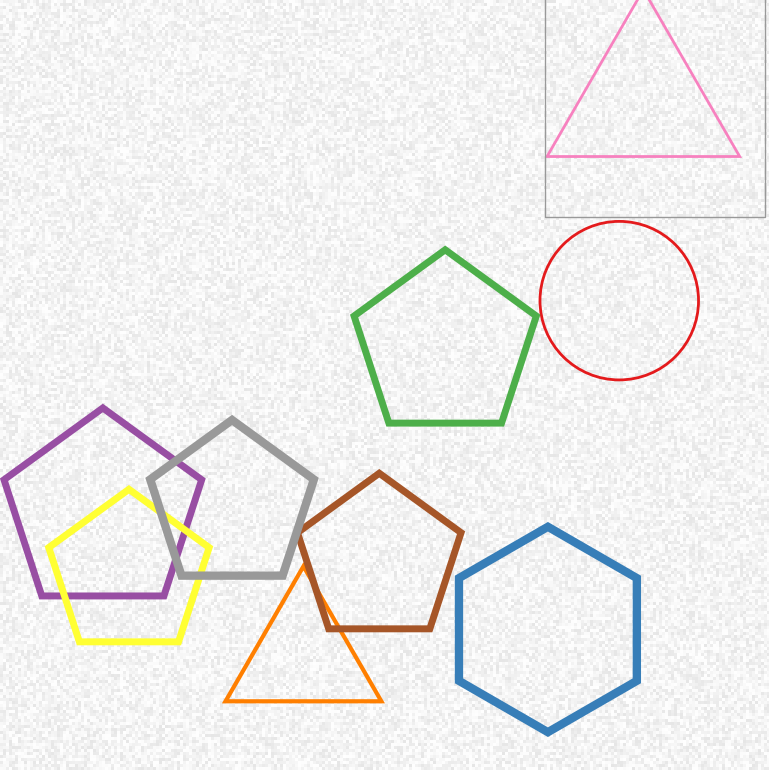[{"shape": "circle", "thickness": 1, "radius": 0.51, "center": [0.804, 0.61]}, {"shape": "hexagon", "thickness": 3, "radius": 0.67, "center": [0.712, 0.183]}, {"shape": "pentagon", "thickness": 2.5, "radius": 0.62, "center": [0.578, 0.551]}, {"shape": "pentagon", "thickness": 2.5, "radius": 0.67, "center": [0.134, 0.335]}, {"shape": "triangle", "thickness": 1.5, "radius": 0.58, "center": [0.394, 0.148]}, {"shape": "pentagon", "thickness": 2.5, "radius": 0.55, "center": [0.167, 0.255]}, {"shape": "pentagon", "thickness": 2.5, "radius": 0.56, "center": [0.493, 0.274]}, {"shape": "triangle", "thickness": 1, "radius": 0.72, "center": [0.836, 0.869]}, {"shape": "pentagon", "thickness": 3, "radius": 0.56, "center": [0.301, 0.343]}, {"shape": "square", "thickness": 0.5, "radius": 0.72, "center": [0.851, 0.861]}]